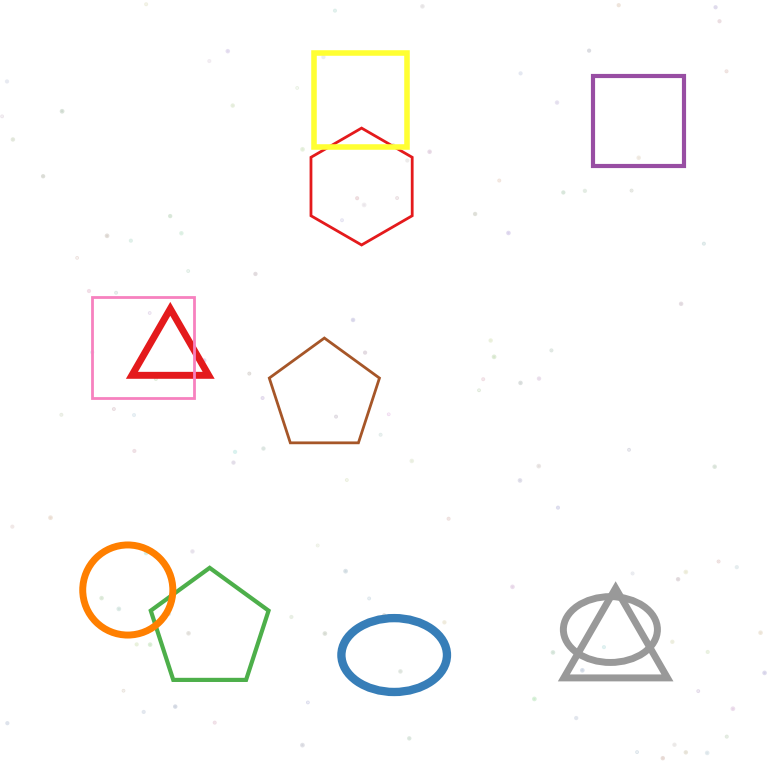[{"shape": "triangle", "thickness": 2.5, "radius": 0.29, "center": [0.221, 0.541]}, {"shape": "hexagon", "thickness": 1, "radius": 0.38, "center": [0.47, 0.758]}, {"shape": "oval", "thickness": 3, "radius": 0.34, "center": [0.512, 0.149]}, {"shape": "pentagon", "thickness": 1.5, "radius": 0.4, "center": [0.272, 0.182]}, {"shape": "square", "thickness": 1.5, "radius": 0.29, "center": [0.829, 0.843]}, {"shape": "circle", "thickness": 2.5, "radius": 0.29, "center": [0.166, 0.234]}, {"shape": "square", "thickness": 2, "radius": 0.3, "center": [0.468, 0.87]}, {"shape": "pentagon", "thickness": 1, "radius": 0.38, "center": [0.421, 0.486]}, {"shape": "square", "thickness": 1, "radius": 0.33, "center": [0.186, 0.548]}, {"shape": "triangle", "thickness": 2.5, "radius": 0.39, "center": [0.8, 0.158]}, {"shape": "oval", "thickness": 2.5, "radius": 0.31, "center": [0.793, 0.182]}]